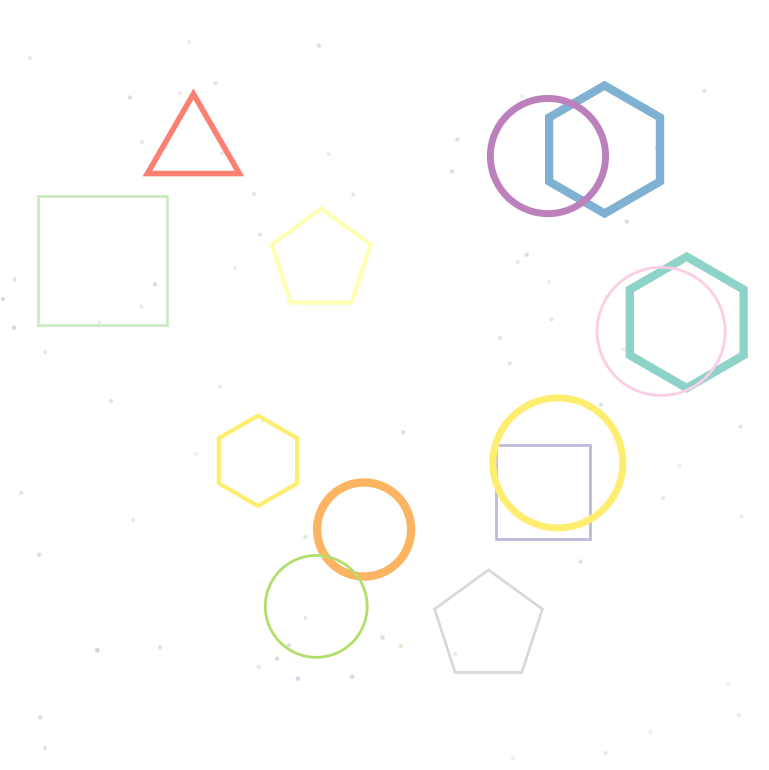[{"shape": "hexagon", "thickness": 3, "radius": 0.43, "center": [0.892, 0.581]}, {"shape": "pentagon", "thickness": 1.5, "radius": 0.34, "center": [0.417, 0.662]}, {"shape": "square", "thickness": 1, "radius": 0.31, "center": [0.706, 0.362]}, {"shape": "triangle", "thickness": 2, "radius": 0.34, "center": [0.251, 0.809]}, {"shape": "hexagon", "thickness": 3, "radius": 0.42, "center": [0.785, 0.806]}, {"shape": "circle", "thickness": 3, "radius": 0.31, "center": [0.473, 0.312]}, {"shape": "circle", "thickness": 1, "radius": 0.33, "center": [0.411, 0.212]}, {"shape": "circle", "thickness": 1, "radius": 0.42, "center": [0.859, 0.57]}, {"shape": "pentagon", "thickness": 1, "radius": 0.37, "center": [0.634, 0.186]}, {"shape": "circle", "thickness": 2.5, "radius": 0.37, "center": [0.712, 0.797]}, {"shape": "square", "thickness": 1, "radius": 0.42, "center": [0.133, 0.662]}, {"shape": "hexagon", "thickness": 1.5, "radius": 0.29, "center": [0.335, 0.402]}, {"shape": "circle", "thickness": 2.5, "radius": 0.42, "center": [0.725, 0.399]}]